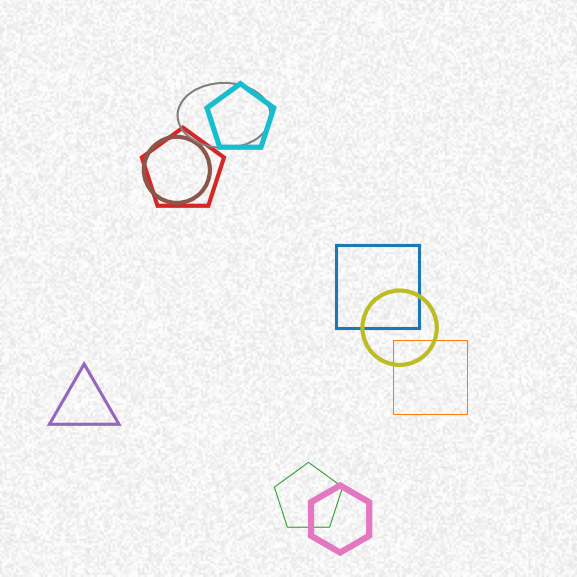[{"shape": "square", "thickness": 1.5, "radius": 0.36, "center": [0.653, 0.503]}, {"shape": "square", "thickness": 0.5, "radius": 0.32, "center": [0.745, 0.347]}, {"shape": "pentagon", "thickness": 0.5, "radius": 0.31, "center": [0.534, 0.136]}, {"shape": "pentagon", "thickness": 2, "radius": 0.37, "center": [0.317, 0.703]}, {"shape": "triangle", "thickness": 1.5, "radius": 0.35, "center": [0.146, 0.299]}, {"shape": "circle", "thickness": 2, "radius": 0.29, "center": [0.306, 0.705]}, {"shape": "hexagon", "thickness": 3, "radius": 0.29, "center": [0.589, 0.1]}, {"shape": "oval", "thickness": 1, "radius": 0.4, "center": [0.388, 0.799]}, {"shape": "circle", "thickness": 2, "radius": 0.32, "center": [0.692, 0.432]}, {"shape": "pentagon", "thickness": 2.5, "radius": 0.3, "center": [0.416, 0.793]}]